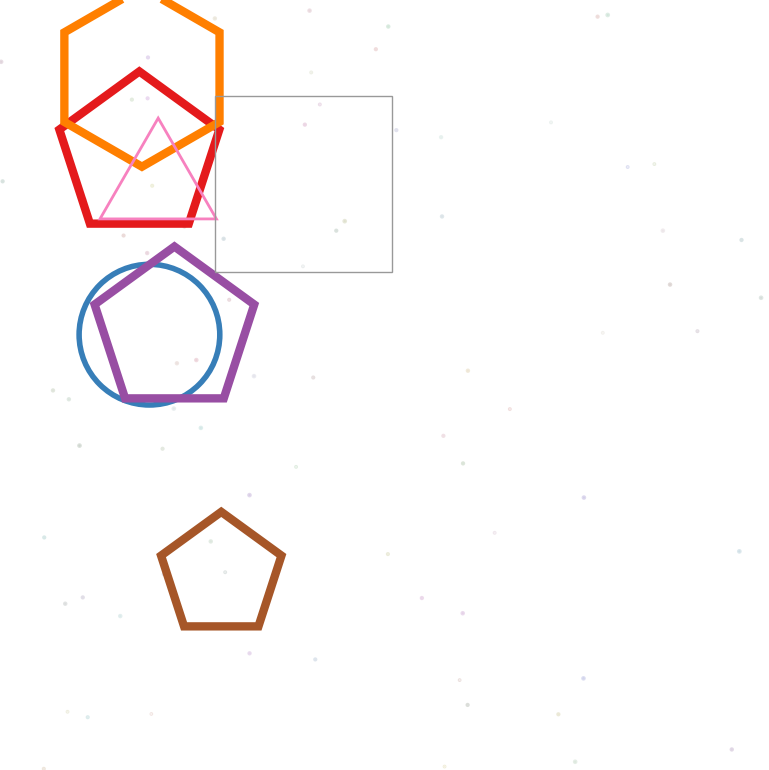[{"shape": "pentagon", "thickness": 3, "radius": 0.55, "center": [0.181, 0.798]}, {"shape": "circle", "thickness": 2, "radius": 0.46, "center": [0.194, 0.565]}, {"shape": "pentagon", "thickness": 3, "radius": 0.55, "center": [0.227, 0.571]}, {"shape": "hexagon", "thickness": 3, "radius": 0.58, "center": [0.184, 0.9]}, {"shape": "pentagon", "thickness": 3, "radius": 0.41, "center": [0.287, 0.253]}, {"shape": "triangle", "thickness": 1, "radius": 0.44, "center": [0.205, 0.759]}, {"shape": "square", "thickness": 0.5, "radius": 0.57, "center": [0.394, 0.761]}]